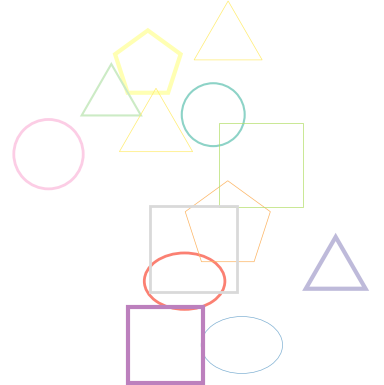[{"shape": "circle", "thickness": 1.5, "radius": 0.41, "center": [0.554, 0.702]}, {"shape": "pentagon", "thickness": 3, "radius": 0.45, "center": [0.384, 0.832]}, {"shape": "triangle", "thickness": 3, "radius": 0.45, "center": [0.872, 0.295]}, {"shape": "oval", "thickness": 2, "radius": 0.52, "center": [0.479, 0.27]}, {"shape": "oval", "thickness": 0.5, "radius": 0.53, "center": [0.628, 0.104]}, {"shape": "pentagon", "thickness": 0.5, "radius": 0.58, "center": [0.592, 0.414]}, {"shape": "square", "thickness": 0.5, "radius": 0.54, "center": [0.677, 0.572]}, {"shape": "circle", "thickness": 2, "radius": 0.45, "center": [0.126, 0.6]}, {"shape": "square", "thickness": 2, "radius": 0.56, "center": [0.503, 0.354]}, {"shape": "square", "thickness": 3, "radius": 0.49, "center": [0.43, 0.104]}, {"shape": "triangle", "thickness": 1.5, "radius": 0.44, "center": [0.289, 0.745]}, {"shape": "triangle", "thickness": 0.5, "radius": 0.51, "center": [0.593, 0.895]}, {"shape": "triangle", "thickness": 0.5, "radius": 0.55, "center": [0.405, 0.661]}]